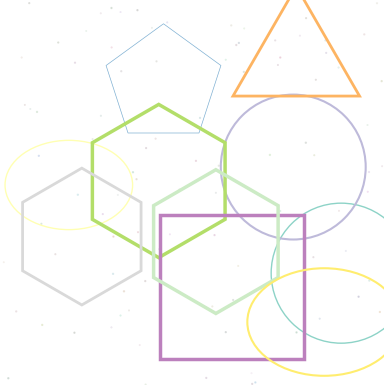[{"shape": "circle", "thickness": 1, "radius": 0.91, "center": [0.886, 0.29]}, {"shape": "oval", "thickness": 1, "radius": 0.83, "center": [0.179, 0.52]}, {"shape": "circle", "thickness": 1.5, "radius": 0.94, "center": [0.762, 0.566]}, {"shape": "pentagon", "thickness": 0.5, "radius": 0.78, "center": [0.425, 0.781]}, {"shape": "triangle", "thickness": 2, "radius": 0.95, "center": [0.77, 0.845]}, {"shape": "hexagon", "thickness": 2.5, "radius": 0.99, "center": [0.412, 0.53]}, {"shape": "hexagon", "thickness": 2, "radius": 0.89, "center": [0.213, 0.386]}, {"shape": "square", "thickness": 2.5, "radius": 0.94, "center": [0.602, 0.254]}, {"shape": "hexagon", "thickness": 2.5, "radius": 0.93, "center": [0.561, 0.373]}, {"shape": "oval", "thickness": 1.5, "radius": 1.0, "center": [0.842, 0.164]}]